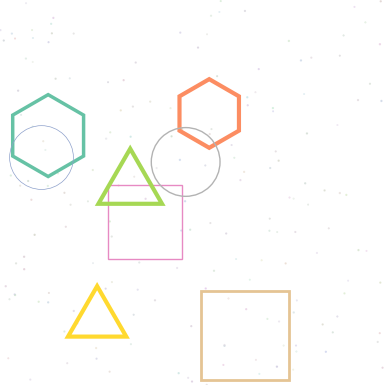[{"shape": "hexagon", "thickness": 2.5, "radius": 0.53, "center": [0.125, 0.648]}, {"shape": "hexagon", "thickness": 3, "radius": 0.45, "center": [0.543, 0.705]}, {"shape": "circle", "thickness": 0.5, "radius": 0.41, "center": [0.108, 0.591]}, {"shape": "square", "thickness": 1, "radius": 0.48, "center": [0.376, 0.423]}, {"shape": "triangle", "thickness": 3, "radius": 0.48, "center": [0.338, 0.518]}, {"shape": "triangle", "thickness": 3, "radius": 0.44, "center": [0.252, 0.169]}, {"shape": "square", "thickness": 2, "radius": 0.58, "center": [0.637, 0.129]}, {"shape": "circle", "thickness": 1, "radius": 0.45, "center": [0.482, 0.579]}]